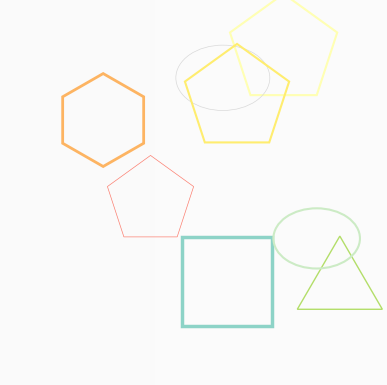[{"shape": "square", "thickness": 2.5, "radius": 0.58, "center": [0.585, 0.269]}, {"shape": "pentagon", "thickness": 1.5, "radius": 0.73, "center": [0.732, 0.871]}, {"shape": "pentagon", "thickness": 0.5, "radius": 0.58, "center": [0.388, 0.479]}, {"shape": "hexagon", "thickness": 2, "radius": 0.6, "center": [0.266, 0.688]}, {"shape": "triangle", "thickness": 1, "radius": 0.63, "center": [0.877, 0.26]}, {"shape": "oval", "thickness": 0.5, "radius": 0.61, "center": [0.575, 0.798]}, {"shape": "oval", "thickness": 1.5, "radius": 0.56, "center": [0.817, 0.381]}, {"shape": "pentagon", "thickness": 1.5, "radius": 0.71, "center": [0.612, 0.744]}]